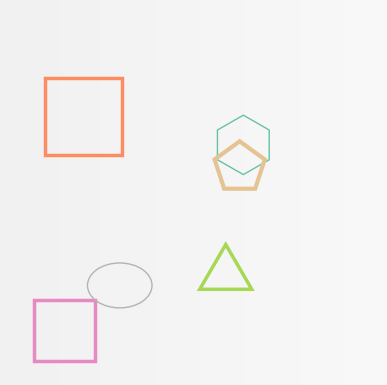[{"shape": "hexagon", "thickness": 1, "radius": 0.39, "center": [0.628, 0.624]}, {"shape": "square", "thickness": 2.5, "radius": 0.5, "center": [0.215, 0.698]}, {"shape": "square", "thickness": 2.5, "radius": 0.39, "center": [0.166, 0.141]}, {"shape": "triangle", "thickness": 2.5, "radius": 0.39, "center": [0.583, 0.287]}, {"shape": "pentagon", "thickness": 3, "radius": 0.34, "center": [0.619, 0.565]}, {"shape": "oval", "thickness": 1, "radius": 0.42, "center": [0.309, 0.259]}]